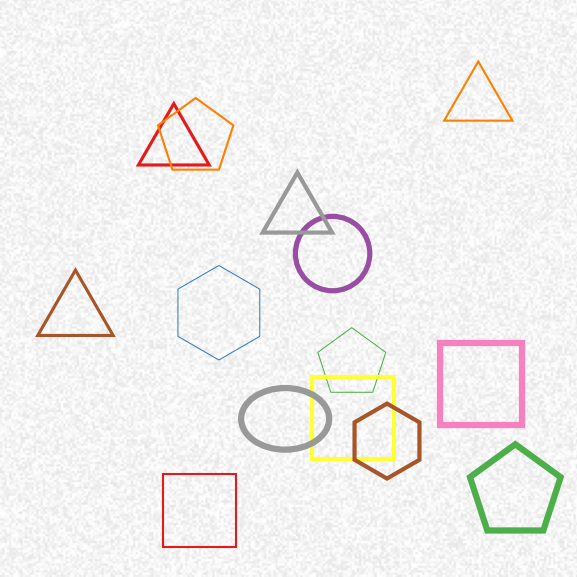[{"shape": "square", "thickness": 1, "radius": 0.32, "center": [0.345, 0.115]}, {"shape": "triangle", "thickness": 1.5, "radius": 0.35, "center": [0.301, 0.749]}, {"shape": "hexagon", "thickness": 0.5, "radius": 0.41, "center": [0.379, 0.458]}, {"shape": "pentagon", "thickness": 3, "radius": 0.41, "center": [0.892, 0.147]}, {"shape": "pentagon", "thickness": 0.5, "radius": 0.31, "center": [0.609, 0.37]}, {"shape": "circle", "thickness": 2.5, "radius": 0.32, "center": [0.576, 0.56]}, {"shape": "pentagon", "thickness": 1, "radius": 0.34, "center": [0.339, 0.761]}, {"shape": "triangle", "thickness": 1, "radius": 0.34, "center": [0.828, 0.824]}, {"shape": "square", "thickness": 2, "radius": 0.35, "center": [0.611, 0.275]}, {"shape": "hexagon", "thickness": 2, "radius": 0.32, "center": [0.67, 0.235]}, {"shape": "triangle", "thickness": 1.5, "radius": 0.38, "center": [0.131, 0.456]}, {"shape": "square", "thickness": 3, "radius": 0.36, "center": [0.833, 0.334]}, {"shape": "oval", "thickness": 3, "radius": 0.38, "center": [0.494, 0.274]}, {"shape": "triangle", "thickness": 2, "radius": 0.35, "center": [0.515, 0.631]}]